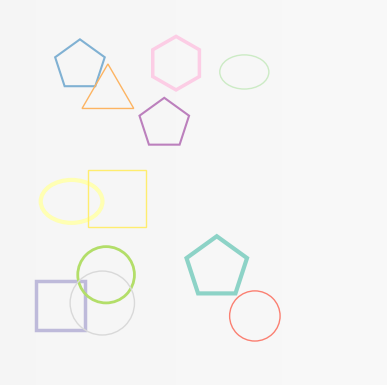[{"shape": "pentagon", "thickness": 3, "radius": 0.41, "center": [0.559, 0.304]}, {"shape": "oval", "thickness": 3, "radius": 0.4, "center": [0.185, 0.477]}, {"shape": "square", "thickness": 2.5, "radius": 0.31, "center": [0.157, 0.206]}, {"shape": "circle", "thickness": 1, "radius": 0.33, "center": [0.658, 0.179]}, {"shape": "pentagon", "thickness": 1.5, "radius": 0.34, "center": [0.206, 0.831]}, {"shape": "triangle", "thickness": 1, "radius": 0.39, "center": [0.278, 0.757]}, {"shape": "circle", "thickness": 2, "radius": 0.37, "center": [0.274, 0.286]}, {"shape": "hexagon", "thickness": 2.5, "radius": 0.35, "center": [0.454, 0.836]}, {"shape": "circle", "thickness": 1, "radius": 0.42, "center": [0.264, 0.213]}, {"shape": "pentagon", "thickness": 1.5, "radius": 0.34, "center": [0.424, 0.679]}, {"shape": "oval", "thickness": 1, "radius": 0.32, "center": [0.631, 0.813]}, {"shape": "square", "thickness": 1, "radius": 0.37, "center": [0.302, 0.485]}]